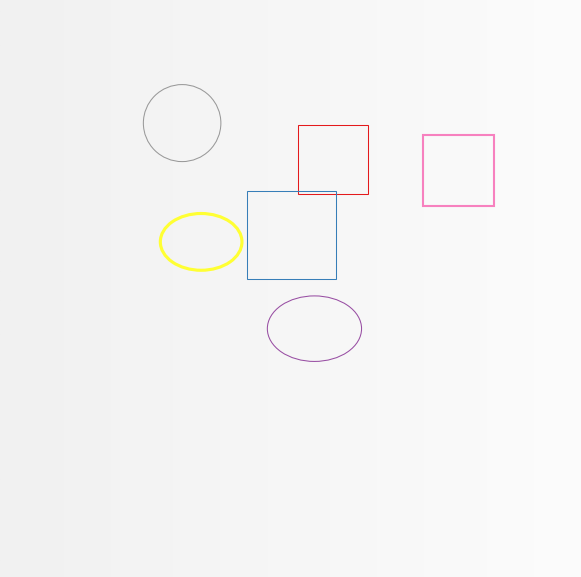[{"shape": "square", "thickness": 0.5, "radius": 0.3, "center": [0.573, 0.723]}, {"shape": "square", "thickness": 0.5, "radius": 0.38, "center": [0.502, 0.592]}, {"shape": "oval", "thickness": 0.5, "radius": 0.41, "center": [0.541, 0.43]}, {"shape": "oval", "thickness": 1.5, "radius": 0.35, "center": [0.346, 0.58]}, {"shape": "square", "thickness": 1, "radius": 0.31, "center": [0.789, 0.704]}, {"shape": "circle", "thickness": 0.5, "radius": 0.33, "center": [0.313, 0.786]}]